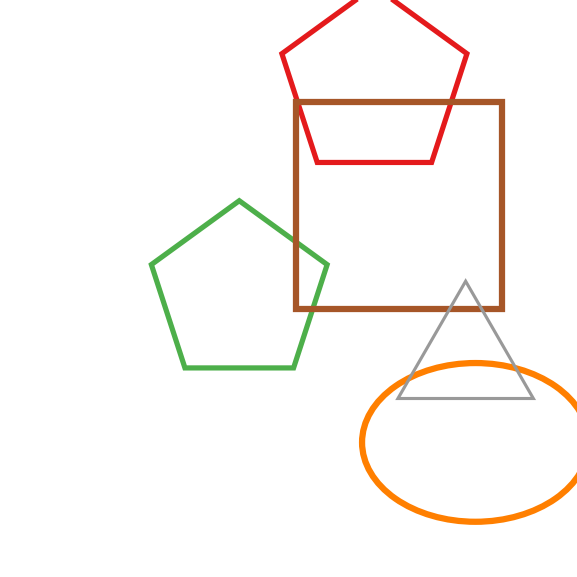[{"shape": "pentagon", "thickness": 2.5, "radius": 0.84, "center": [0.648, 0.854]}, {"shape": "pentagon", "thickness": 2.5, "radius": 0.8, "center": [0.414, 0.491]}, {"shape": "oval", "thickness": 3, "radius": 0.98, "center": [0.823, 0.233]}, {"shape": "square", "thickness": 3, "radius": 0.89, "center": [0.691, 0.643]}, {"shape": "triangle", "thickness": 1.5, "radius": 0.68, "center": [0.806, 0.377]}]